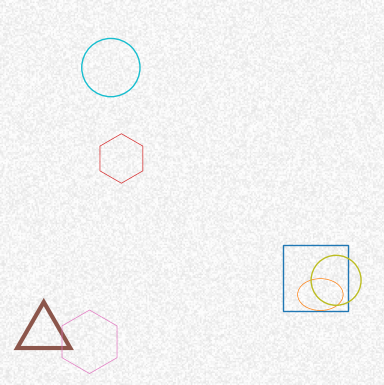[{"shape": "square", "thickness": 1, "radius": 0.43, "center": [0.82, 0.279]}, {"shape": "oval", "thickness": 0.5, "radius": 0.3, "center": [0.832, 0.235]}, {"shape": "hexagon", "thickness": 0.5, "radius": 0.32, "center": [0.315, 0.588]}, {"shape": "triangle", "thickness": 3, "radius": 0.4, "center": [0.114, 0.136]}, {"shape": "hexagon", "thickness": 0.5, "radius": 0.41, "center": [0.233, 0.112]}, {"shape": "circle", "thickness": 1, "radius": 0.32, "center": [0.873, 0.272]}, {"shape": "circle", "thickness": 1, "radius": 0.38, "center": [0.288, 0.825]}]